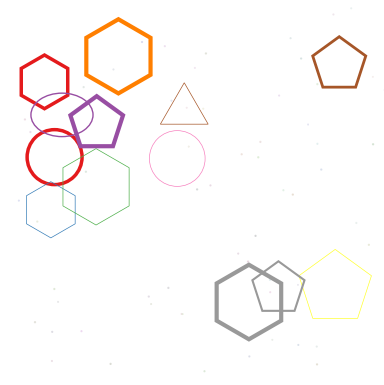[{"shape": "circle", "thickness": 2.5, "radius": 0.36, "center": [0.142, 0.592]}, {"shape": "hexagon", "thickness": 2.5, "radius": 0.35, "center": [0.116, 0.787]}, {"shape": "hexagon", "thickness": 0.5, "radius": 0.36, "center": [0.132, 0.455]}, {"shape": "hexagon", "thickness": 0.5, "radius": 0.5, "center": [0.249, 0.515]}, {"shape": "pentagon", "thickness": 3, "radius": 0.36, "center": [0.251, 0.678]}, {"shape": "oval", "thickness": 1, "radius": 0.4, "center": [0.161, 0.702]}, {"shape": "hexagon", "thickness": 3, "radius": 0.48, "center": [0.308, 0.854]}, {"shape": "pentagon", "thickness": 0.5, "radius": 0.5, "center": [0.871, 0.253]}, {"shape": "triangle", "thickness": 0.5, "radius": 0.36, "center": [0.479, 0.713]}, {"shape": "pentagon", "thickness": 2, "radius": 0.36, "center": [0.881, 0.832]}, {"shape": "circle", "thickness": 0.5, "radius": 0.36, "center": [0.46, 0.588]}, {"shape": "hexagon", "thickness": 3, "radius": 0.48, "center": [0.647, 0.216]}, {"shape": "pentagon", "thickness": 1.5, "radius": 0.36, "center": [0.723, 0.25]}]